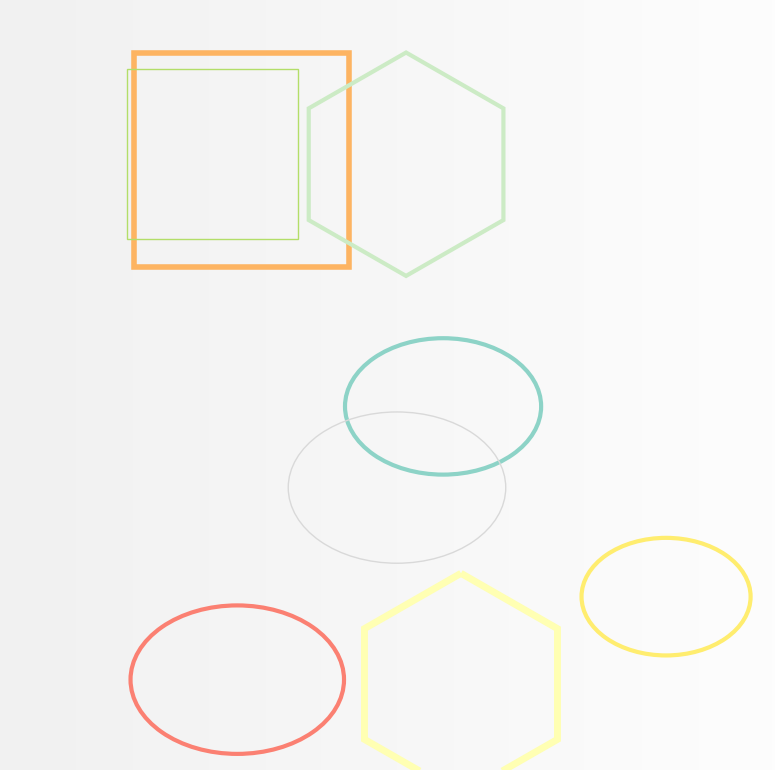[{"shape": "oval", "thickness": 1.5, "radius": 0.63, "center": [0.572, 0.472]}, {"shape": "hexagon", "thickness": 2.5, "radius": 0.72, "center": [0.595, 0.112]}, {"shape": "oval", "thickness": 1.5, "radius": 0.69, "center": [0.306, 0.117]}, {"shape": "square", "thickness": 2, "radius": 0.69, "center": [0.312, 0.793]}, {"shape": "square", "thickness": 0.5, "radius": 0.55, "center": [0.274, 0.8]}, {"shape": "oval", "thickness": 0.5, "radius": 0.7, "center": [0.512, 0.367]}, {"shape": "hexagon", "thickness": 1.5, "radius": 0.73, "center": [0.524, 0.787]}, {"shape": "oval", "thickness": 1.5, "radius": 0.55, "center": [0.859, 0.225]}]